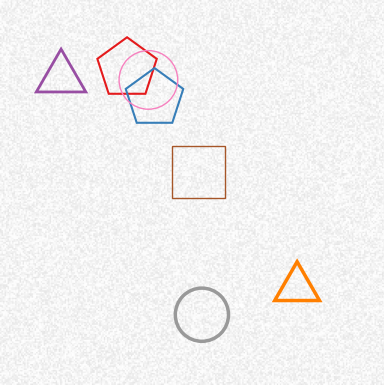[{"shape": "pentagon", "thickness": 1.5, "radius": 0.41, "center": [0.33, 0.822]}, {"shape": "pentagon", "thickness": 1.5, "radius": 0.39, "center": [0.401, 0.745]}, {"shape": "triangle", "thickness": 2, "radius": 0.37, "center": [0.159, 0.798]}, {"shape": "triangle", "thickness": 2.5, "radius": 0.34, "center": [0.772, 0.253]}, {"shape": "square", "thickness": 1, "radius": 0.34, "center": [0.515, 0.553]}, {"shape": "circle", "thickness": 1, "radius": 0.38, "center": [0.385, 0.792]}, {"shape": "circle", "thickness": 2.5, "radius": 0.35, "center": [0.524, 0.183]}]